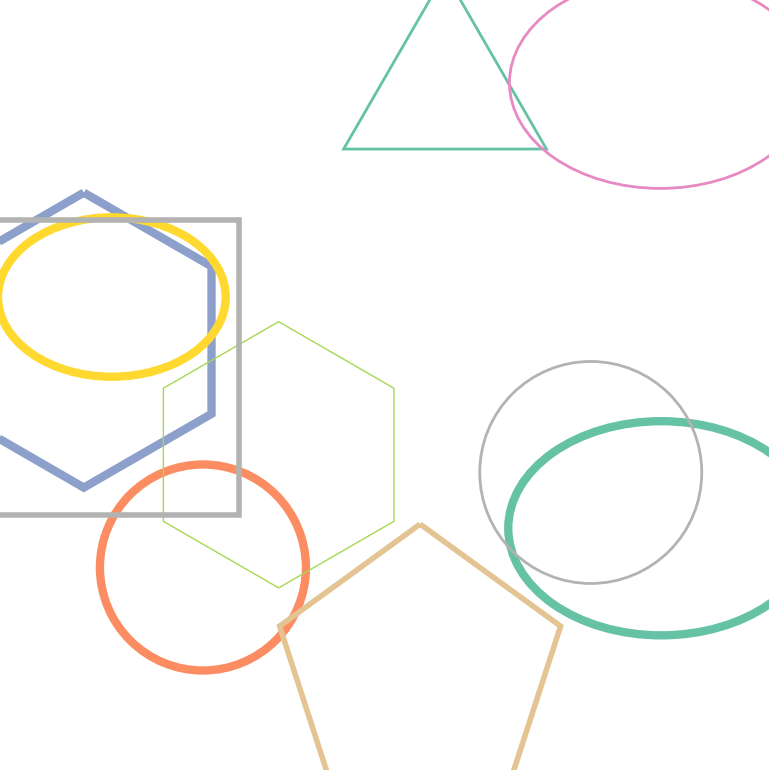[{"shape": "triangle", "thickness": 1, "radius": 0.76, "center": [0.578, 0.882]}, {"shape": "oval", "thickness": 3, "radius": 0.99, "center": [0.859, 0.314]}, {"shape": "circle", "thickness": 3, "radius": 0.67, "center": [0.264, 0.263]}, {"shape": "hexagon", "thickness": 3, "radius": 0.96, "center": [0.109, 0.558]}, {"shape": "oval", "thickness": 1, "radius": 0.98, "center": [0.857, 0.892]}, {"shape": "hexagon", "thickness": 0.5, "radius": 0.86, "center": [0.362, 0.409]}, {"shape": "oval", "thickness": 3, "radius": 0.74, "center": [0.145, 0.614]}, {"shape": "pentagon", "thickness": 2, "radius": 0.96, "center": [0.546, 0.127]}, {"shape": "circle", "thickness": 1, "radius": 0.72, "center": [0.767, 0.386]}, {"shape": "square", "thickness": 2, "radius": 0.96, "center": [0.118, 0.523]}]